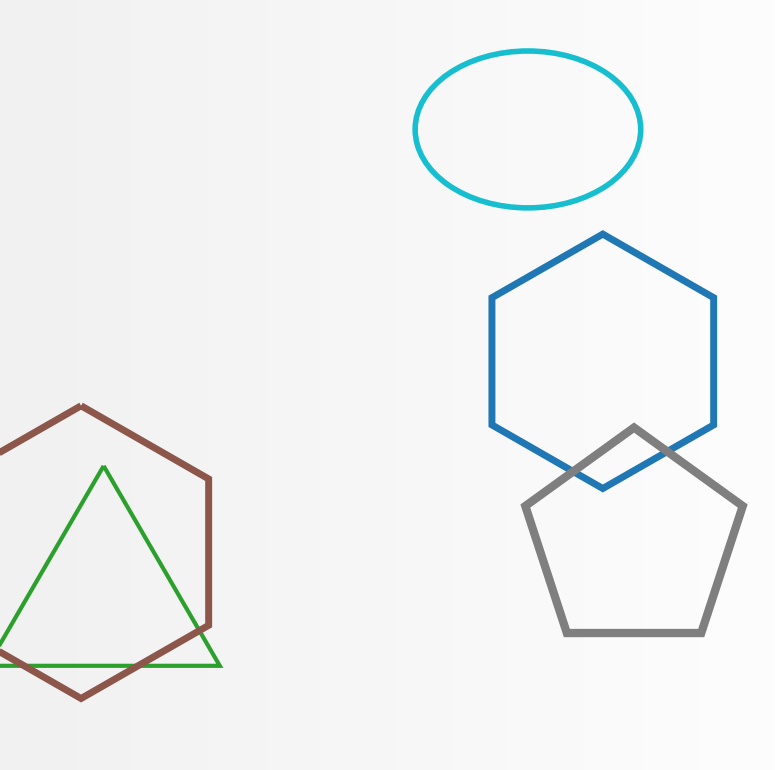[{"shape": "hexagon", "thickness": 2.5, "radius": 0.83, "center": [0.778, 0.531]}, {"shape": "triangle", "thickness": 1.5, "radius": 0.87, "center": [0.134, 0.222]}, {"shape": "hexagon", "thickness": 2.5, "radius": 0.95, "center": [0.105, 0.283]}, {"shape": "pentagon", "thickness": 3, "radius": 0.74, "center": [0.818, 0.297]}, {"shape": "oval", "thickness": 2, "radius": 0.73, "center": [0.681, 0.832]}]